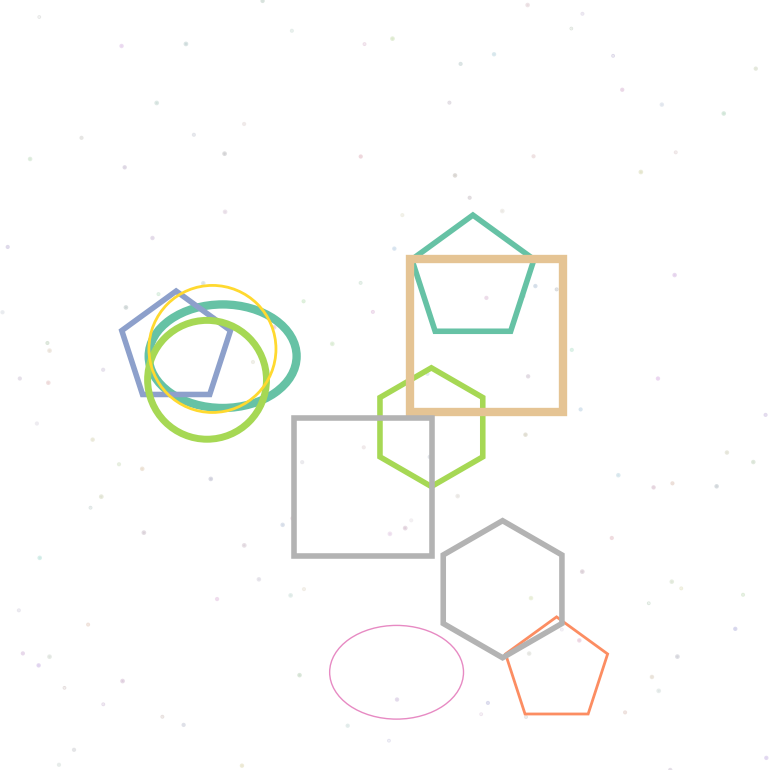[{"shape": "oval", "thickness": 3, "radius": 0.48, "center": [0.289, 0.537]}, {"shape": "pentagon", "thickness": 2, "radius": 0.42, "center": [0.614, 0.637]}, {"shape": "pentagon", "thickness": 1, "radius": 0.35, "center": [0.723, 0.129]}, {"shape": "pentagon", "thickness": 2, "radius": 0.37, "center": [0.229, 0.548]}, {"shape": "oval", "thickness": 0.5, "radius": 0.43, "center": [0.515, 0.127]}, {"shape": "circle", "thickness": 2.5, "radius": 0.39, "center": [0.269, 0.507]}, {"shape": "hexagon", "thickness": 2, "radius": 0.39, "center": [0.56, 0.445]}, {"shape": "circle", "thickness": 1, "radius": 0.41, "center": [0.276, 0.547]}, {"shape": "square", "thickness": 3, "radius": 0.5, "center": [0.632, 0.565]}, {"shape": "square", "thickness": 2, "radius": 0.45, "center": [0.471, 0.368]}, {"shape": "hexagon", "thickness": 2, "radius": 0.44, "center": [0.653, 0.235]}]